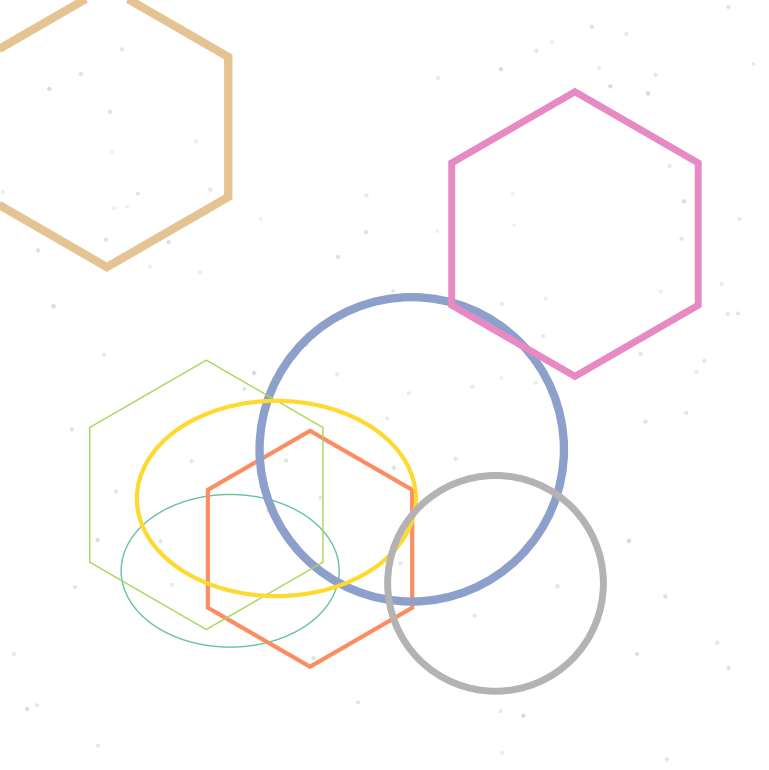[{"shape": "oval", "thickness": 0.5, "radius": 0.71, "center": [0.299, 0.259]}, {"shape": "hexagon", "thickness": 1.5, "radius": 0.77, "center": [0.403, 0.287]}, {"shape": "circle", "thickness": 3, "radius": 0.99, "center": [0.535, 0.416]}, {"shape": "hexagon", "thickness": 2.5, "radius": 0.92, "center": [0.747, 0.696]}, {"shape": "hexagon", "thickness": 0.5, "radius": 0.87, "center": [0.268, 0.357]}, {"shape": "oval", "thickness": 1.5, "radius": 0.91, "center": [0.359, 0.353]}, {"shape": "hexagon", "thickness": 3, "radius": 0.91, "center": [0.139, 0.835]}, {"shape": "circle", "thickness": 2.5, "radius": 0.7, "center": [0.644, 0.242]}]